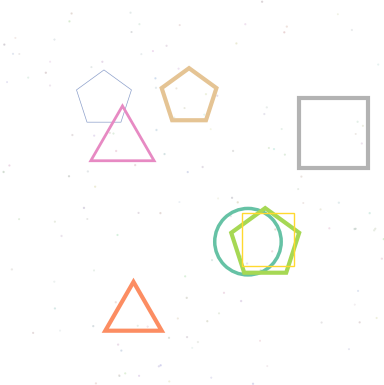[{"shape": "circle", "thickness": 2.5, "radius": 0.43, "center": [0.644, 0.372]}, {"shape": "triangle", "thickness": 3, "radius": 0.42, "center": [0.347, 0.183]}, {"shape": "pentagon", "thickness": 0.5, "radius": 0.38, "center": [0.27, 0.743]}, {"shape": "triangle", "thickness": 2, "radius": 0.47, "center": [0.318, 0.63]}, {"shape": "pentagon", "thickness": 3, "radius": 0.46, "center": [0.689, 0.367]}, {"shape": "square", "thickness": 1, "radius": 0.34, "center": [0.696, 0.378]}, {"shape": "pentagon", "thickness": 3, "radius": 0.37, "center": [0.491, 0.748]}, {"shape": "square", "thickness": 3, "radius": 0.45, "center": [0.866, 0.654]}]